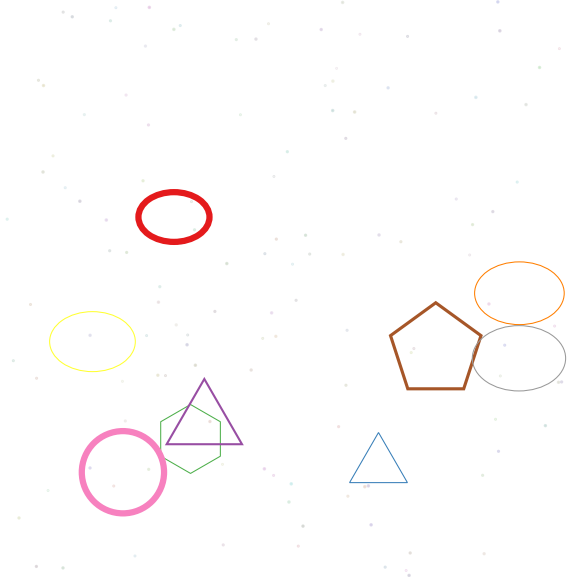[{"shape": "oval", "thickness": 3, "radius": 0.31, "center": [0.301, 0.623]}, {"shape": "triangle", "thickness": 0.5, "radius": 0.29, "center": [0.655, 0.192]}, {"shape": "hexagon", "thickness": 0.5, "radius": 0.3, "center": [0.33, 0.239]}, {"shape": "triangle", "thickness": 1, "radius": 0.38, "center": [0.354, 0.268]}, {"shape": "oval", "thickness": 0.5, "radius": 0.39, "center": [0.899, 0.491]}, {"shape": "oval", "thickness": 0.5, "radius": 0.37, "center": [0.16, 0.408]}, {"shape": "pentagon", "thickness": 1.5, "radius": 0.41, "center": [0.755, 0.393]}, {"shape": "circle", "thickness": 3, "radius": 0.36, "center": [0.213, 0.181]}, {"shape": "oval", "thickness": 0.5, "radius": 0.4, "center": [0.899, 0.379]}]